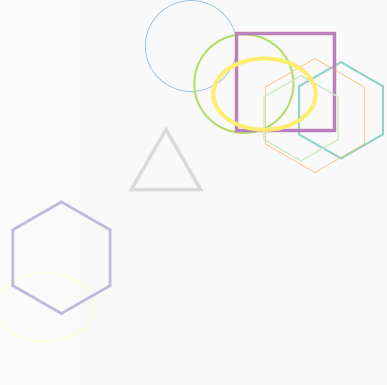[{"shape": "hexagon", "thickness": 1.5, "radius": 0.63, "center": [0.88, 0.713]}, {"shape": "oval", "thickness": 0.5, "radius": 0.63, "center": [0.116, 0.202]}, {"shape": "hexagon", "thickness": 2, "radius": 0.72, "center": [0.159, 0.331]}, {"shape": "circle", "thickness": 0.5, "radius": 0.59, "center": [0.493, 0.881]}, {"shape": "hexagon", "thickness": 0.5, "radius": 0.74, "center": [0.813, 0.7]}, {"shape": "circle", "thickness": 1.5, "radius": 0.64, "center": [0.629, 0.783]}, {"shape": "triangle", "thickness": 2.5, "radius": 0.52, "center": [0.428, 0.559]}, {"shape": "square", "thickness": 2.5, "radius": 0.63, "center": [0.735, 0.788]}, {"shape": "hexagon", "thickness": 1, "radius": 0.55, "center": [0.777, 0.693]}, {"shape": "oval", "thickness": 3, "radius": 0.66, "center": [0.682, 0.755]}]